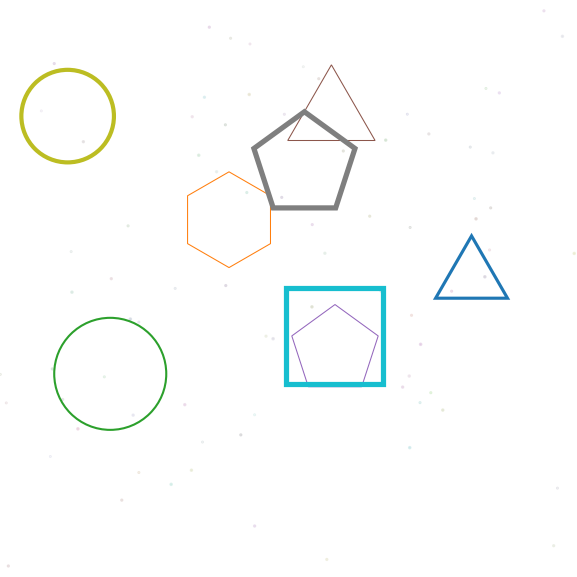[{"shape": "triangle", "thickness": 1.5, "radius": 0.36, "center": [0.817, 0.519]}, {"shape": "hexagon", "thickness": 0.5, "radius": 0.41, "center": [0.397, 0.619]}, {"shape": "circle", "thickness": 1, "radius": 0.49, "center": [0.191, 0.352]}, {"shape": "pentagon", "thickness": 0.5, "radius": 0.39, "center": [0.58, 0.393]}, {"shape": "triangle", "thickness": 0.5, "radius": 0.44, "center": [0.574, 0.8]}, {"shape": "pentagon", "thickness": 2.5, "radius": 0.46, "center": [0.527, 0.714]}, {"shape": "circle", "thickness": 2, "radius": 0.4, "center": [0.117, 0.798]}, {"shape": "square", "thickness": 2.5, "radius": 0.42, "center": [0.579, 0.417]}]